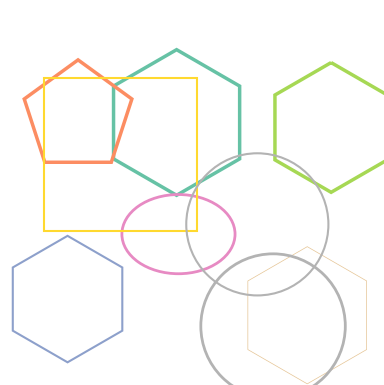[{"shape": "hexagon", "thickness": 2.5, "radius": 0.95, "center": [0.459, 0.682]}, {"shape": "pentagon", "thickness": 2.5, "radius": 0.73, "center": [0.203, 0.697]}, {"shape": "hexagon", "thickness": 1.5, "radius": 0.82, "center": [0.175, 0.223]}, {"shape": "oval", "thickness": 2, "radius": 0.73, "center": [0.464, 0.392]}, {"shape": "hexagon", "thickness": 2.5, "radius": 0.84, "center": [0.86, 0.669]}, {"shape": "square", "thickness": 1.5, "radius": 0.99, "center": [0.313, 0.598]}, {"shape": "hexagon", "thickness": 0.5, "radius": 0.89, "center": [0.798, 0.181]}, {"shape": "circle", "thickness": 2, "radius": 0.94, "center": [0.709, 0.153]}, {"shape": "circle", "thickness": 1.5, "radius": 0.92, "center": [0.668, 0.417]}]